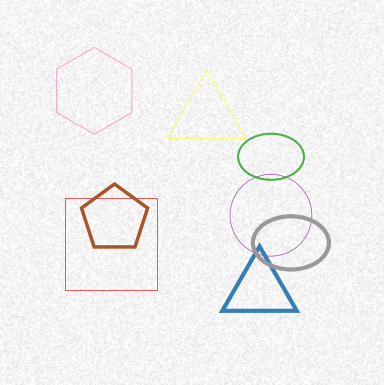[{"shape": "square", "thickness": 0.5, "radius": 0.6, "center": [0.288, 0.367]}, {"shape": "triangle", "thickness": 3, "radius": 0.56, "center": [0.674, 0.249]}, {"shape": "oval", "thickness": 1.5, "radius": 0.43, "center": [0.704, 0.593]}, {"shape": "circle", "thickness": 0.5, "radius": 0.53, "center": [0.704, 0.441]}, {"shape": "triangle", "thickness": 0.5, "radius": 0.59, "center": [0.537, 0.7]}, {"shape": "pentagon", "thickness": 2.5, "radius": 0.45, "center": [0.298, 0.432]}, {"shape": "hexagon", "thickness": 0.5, "radius": 0.56, "center": [0.245, 0.764]}, {"shape": "oval", "thickness": 3, "radius": 0.49, "center": [0.756, 0.369]}]